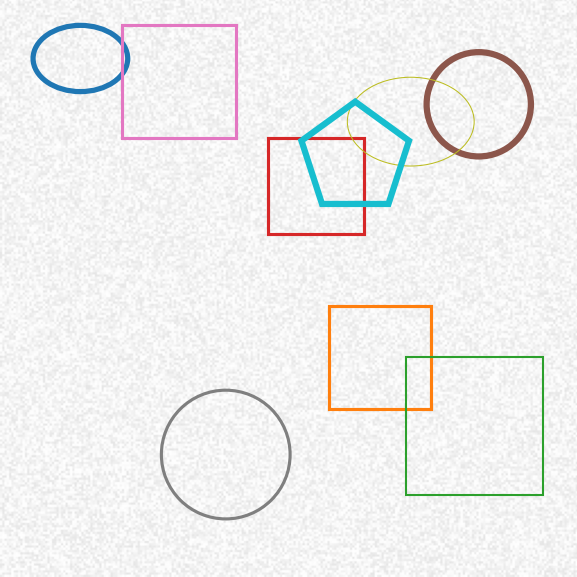[{"shape": "oval", "thickness": 2.5, "radius": 0.41, "center": [0.139, 0.898]}, {"shape": "square", "thickness": 1.5, "radius": 0.44, "center": [0.658, 0.38]}, {"shape": "square", "thickness": 1, "radius": 0.6, "center": [0.822, 0.262]}, {"shape": "square", "thickness": 1.5, "radius": 0.42, "center": [0.547, 0.677]}, {"shape": "circle", "thickness": 3, "radius": 0.45, "center": [0.829, 0.819]}, {"shape": "square", "thickness": 1.5, "radius": 0.49, "center": [0.31, 0.858]}, {"shape": "circle", "thickness": 1.5, "radius": 0.56, "center": [0.391, 0.212]}, {"shape": "oval", "thickness": 0.5, "radius": 0.55, "center": [0.711, 0.789]}, {"shape": "pentagon", "thickness": 3, "radius": 0.49, "center": [0.615, 0.725]}]